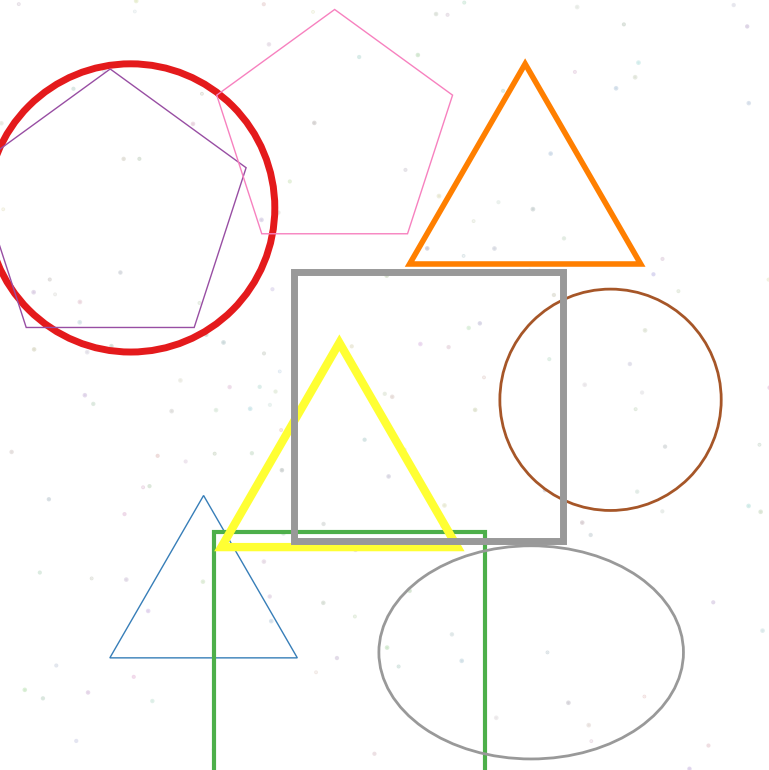[{"shape": "circle", "thickness": 2.5, "radius": 0.94, "center": [0.17, 0.73]}, {"shape": "triangle", "thickness": 0.5, "radius": 0.7, "center": [0.264, 0.216]}, {"shape": "square", "thickness": 1.5, "radius": 0.88, "center": [0.454, 0.133]}, {"shape": "pentagon", "thickness": 0.5, "radius": 0.93, "center": [0.143, 0.725]}, {"shape": "triangle", "thickness": 2, "radius": 0.87, "center": [0.682, 0.744]}, {"shape": "triangle", "thickness": 3, "radius": 0.88, "center": [0.441, 0.378]}, {"shape": "circle", "thickness": 1, "radius": 0.72, "center": [0.793, 0.481]}, {"shape": "pentagon", "thickness": 0.5, "radius": 0.81, "center": [0.435, 0.827]}, {"shape": "oval", "thickness": 1, "radius": 0.99, "center": [0.69, 0.153]}, {"shape": "square", "thickness": 2.5, "radius": 0.87, "center": [0.556, 0.472]}]